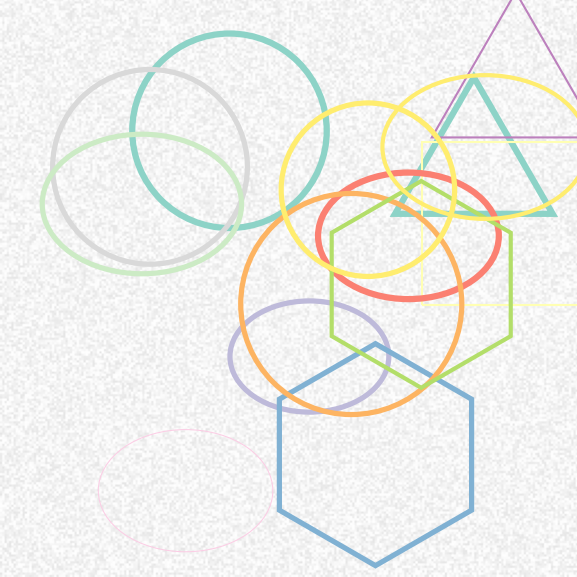[{"shape": "circle", "thickness": 3, "radius": 0.84, "center": [0.397, 0.773]}, {"shape": "triangle", "thickness": 3, "radius": 0.79, "center": [0.821, 0.708]}, {"shape": "square", "thickness": 1, "radius": 0.7, "center": [0.871, 0.613]}, {"shape": "oval", "thickness": 2.5, "radius": 0.69, "center": [0.536, 0.382]}, {"shape": "oval", "thickness": 3, "radius": 0.78, "center": [0.707, 0.591]}, {"shape": "hexagon", "thickness": 2.5, "radius": 0.96, "center": [0.65, 0.212]}, {"shape": "circle", "thickness": 2.5, "radius": 0.96, "center": [0.608, 0.473]}, {"shape": "hexagon", "thickness": 2, "radius": 0.9, "center": [0.729, 0.507]}, {"shape": "oval", "thickness": 0.5, "radius": 0.76, "center": [0.321, 0.149]}, {"shape": "circle", "thickness": 2.5, "radius": 0.84, "center": [0.26, 0.71]}, {"shape": "triangle", "thickness": 1, "radius": 0.84, "center": [0.893, 0.845]}, {"shape": "oval", "thickness": 2.5, "radius": 0.86, "center": [0.246, 0.646]}, {"shape": "circle", "thickness": 2.5, "radius": 0.75, "center": [0.637, 0.671]}, {"shape": "oval", "thickness": 2, "radius": 0.89, "center": [0.84, 0.745]}]